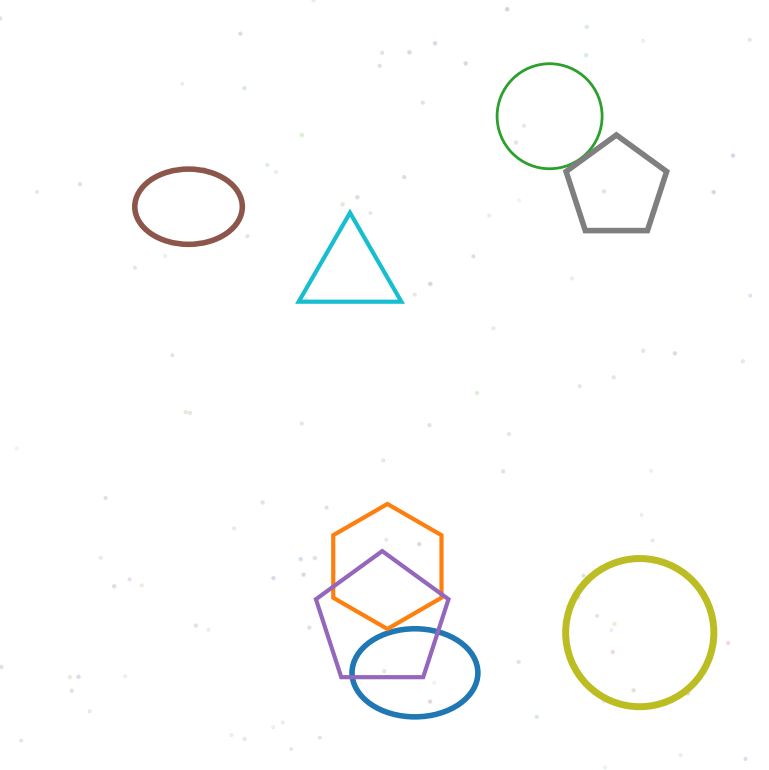[{"shape": "oval", "thickness": 2, "radius": 0.41, "center": [0.539, 0.126]}, {"shape": "hexagon", "thickness": 1.5, "radius": 0.41, "center": [0.503, 0.264]}, {"shape": "circle", "thickness": 1, "radius": 0.34, "center": [0.714, 0.849]}, {"shape": "pentagon", "thickness": 1.5, "radius": 0.45, "center": [0.496, 0.194]}, {"shape": "oval", "thickness": 2, "radius": 0.35, "center": [0.245, 0.732]}, {"shape": "pentagon", "thickness": 2, "radius": 0.34, "center": [0.8, 0.756]}, {"shape": "circle", "thickness": 2.5, "radius": 0.48, "center": [0.831, 0.178]}, {"shape": "triangle", "thickness": 1.5, "radius": 0.39, "center": [0.455, 0.647]}]